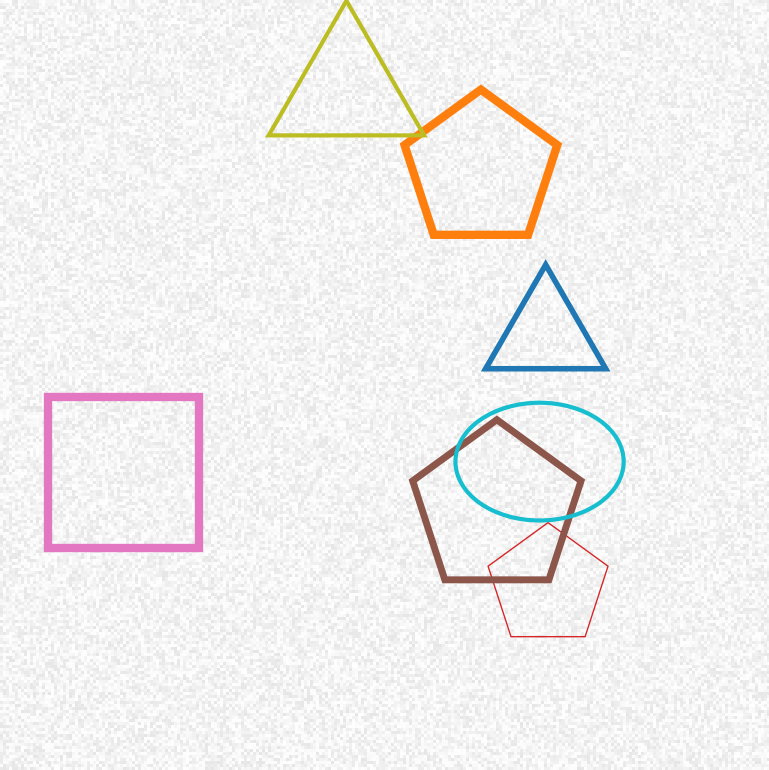[{"shape": "triangle", "thickness": 2, "radius": 0.45, "center": [0.709, 0.566]}, {"shape": "pentagon", "thickness": 3, "radius": 0.52, "center": [0.625, 0.779]}, {"shape": "pentagon", "thickness": 0.5, "radius": 0.41, "center": [0.712, 0.239]}, {"shape": "pentagon", "thickness": 2.5, "radius": 0.57, "center": [0.645, 0.34]}, {"shape": "square", "thickness": 3, "radius": 0.49, "center": [0.161, 0.386]}, {"shape": "triangle", "thickness": 1.5, "radius": 0.58, "center": [0.45, 0.882]}, {"shape": "oval", "thickness": 1.5, "radius": 0.55, "center": [0.701, 0.401]}]